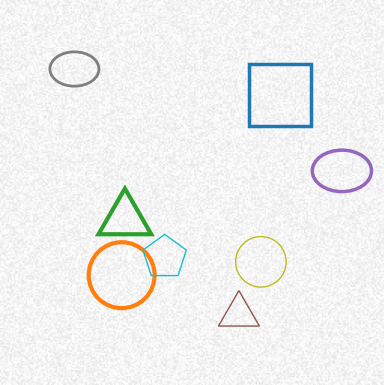[{"shape": "square", "thickness": 2.5, "radius": 0.4, "center": [0.728, 0.752]}, {"shape": "circle", "thickness": 3, "radius": 0.43, "center": [0.316, 0.285]}, {"shape": "triangle", "thickness": 3, "radius": 0.4, "center": [0.324, 0.431]}, {"shape": "oval", "thickness": 2.5, "radius": 0.38, "center": [0.888, 0.556]}, {"shape": "triangle", "thickness": 1, "radius": 0.31, "center": [0.621, 0.184]}, {"shape": "oval", "thickness": 2, "radius": 0.32, "center": [0.193, 0.821]}, {"shape": "circle", "thickness": 1, "radius": 0.33, "center": [0.678, 0.32]}, {"shape": "pentagon", "thickness": 1, "radius": 0.3, "center": [0.428, 0.332]}]